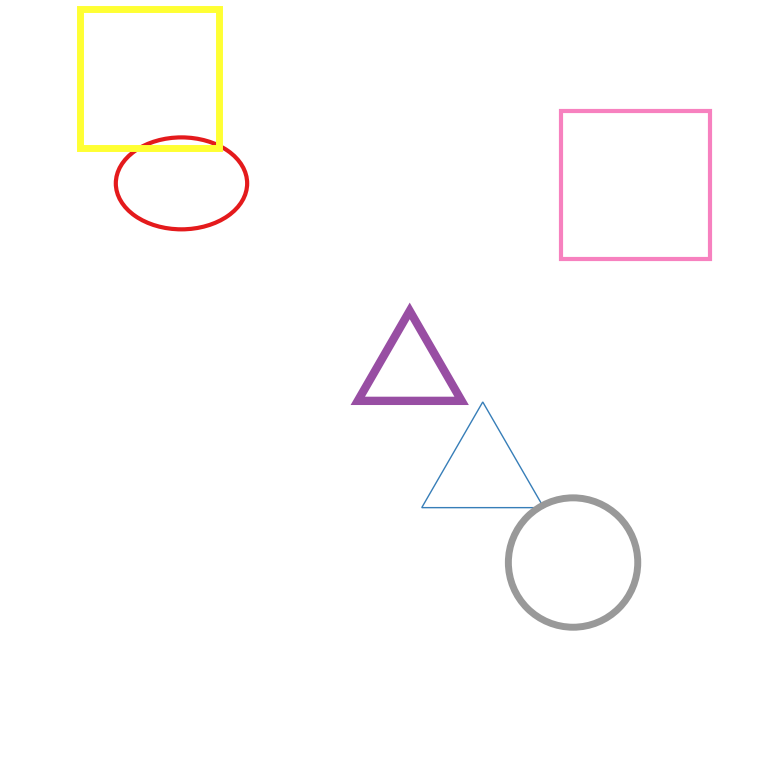[{"shape": "oval", "thickness": 1.5, "radius": 0.43, "center": [0.236, 0.762]}, {"shape": "triangle", "thickness": 0.5, "radius": 0.46, "center": [0.627, 0.386]}, {"shape": "triangle", "thickness": 3, "radius": 0.39, "center": [0.532, 0.518]}, {"shape": "square", "thickness": 2.5, "radius": 0.45, "center": [0.194, 0.898]}, {"shape": "square", "thickness": 1.5, "radius": 0.48, "center": [0.825, 0.76]}, {"shape": "circle", "thickness": 2.5, "radius": 0.42, "center": [0.744, 0.269]}]